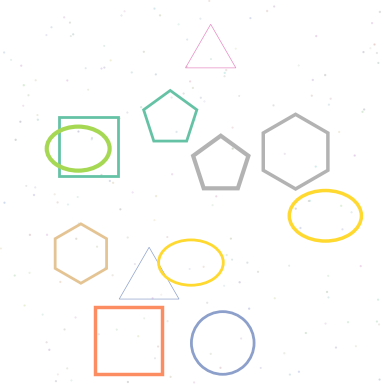[{"shape": "square", "thickness": 2, "radius": 0.38, "center": [0.231, 0.619]}, {"shape": "pentagon", "thickness": 2, "radius": 0.36, "center": [0.442, 0.692]}, {"shape": "square", "thickness": 2.5, "radius": 0.44, "center": [0.334, 0.114]}, {"shape": "circle", "thickness": 2, "radius": 0.41, "center": [0.579, 0.109]}, {"shape": "triangle", "thickness": 0.5, "radius": 0.45, "center": [0.387, 0.268]}, {"shape": "triangle", "thickness": 0.5, "radius": 0.38, "center": [0.547, 0.861]}, {"shape": "oval", "thickness": 3, "radius": 0.41, "center": [0.203, 0.614]}, {"shape": "oval", "thickness": 2, "radius": 0.42, "center": [0.496, 0.318]}, {"shape": "oval", "thickness": 2.5, "radius": 0.47, "center": [0.845, 0.44]}, {"shape": "hexagon", "thickness": 2, "radius": 0.39, "center": [0.21, 0.341]}, {"shape": "hexagon", "thickness": 2.5, "radius": 0.48, "center": [0.768, 0.606]}, {"shape": "pentagon", "thickness": 3, "radius": 0.38, "center": [0.573, 0.572]}]